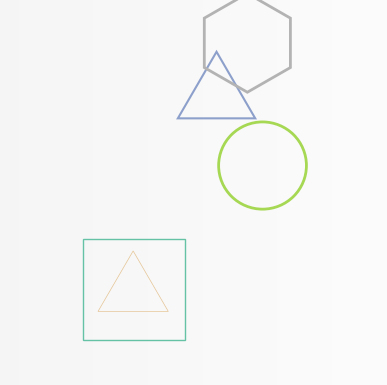[{"shape": "square", "thickness": 1, "radius": 0.66, "center": [0.346, 0.247]}, {"shape": "triangle", "thickness": 1.5, "radius": 0.58, "center": [0.559, 0.75]}, {"shape": "circle", "thickness": 2, "radius": 0.57, "center": [0.677, 0.57]}, {"shape": "triangle", "thickness": 0.5, "radius": 0.52, "center": [0.344, 0.243]}, {"shape": "hexagon", "thickness": 2, "radius": 0.64, "center": [0.638, 0.889]}]